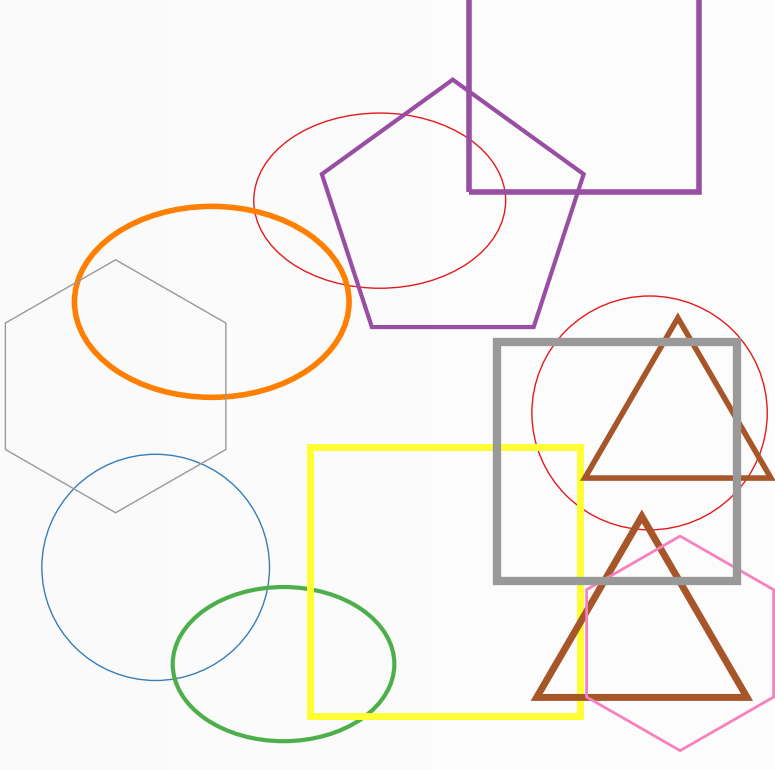[{"shape": "oval", "thickness": 0.5, "radius": 0.81, "center": [0.49, 0.739]}, {"shape": "circle", "thickness": 0.5, "radius": 0.76, "center": [0.838, 0.464]}, {"shape": "circle", "thickness": 0.5, "radius": 0.73, "center": [0.201, 0.263]}, {"shape": "oval", "thickness": 1.5, "radius": 0.72, "center": [0.366, 0.138]}, {"shape": "pentagon", "thickness": 1.5, "radius": 0.89, "center": [0.584, 0.719]}, {"shape": "square", "thickness": 2, "radius": 0.74, "center": [0.753, 0.899]}, {"shape": "oval", "thickness": 2, "radius": 0.89, "center": [0.273, 0.608]}, {"shape": "square", "thickness": 2.5, "radius": 0.87, "center": [0.575, 0.245]}, {"shape": "triangle", "thickness": 2.5, "radius": 0.78, "center": [0.828, 0.173]}, {"shape": "triangle", "thickness": 2, "radius": 0.69, "center": [0.875, 0.448]}, {"shape": "hexagon", "thickness": 1, "radius": 0.7, "center": [0.878, 0.164]}, {"shape": "hexagon", "thickness": 0.5, "radius": 0.82, "center": [0.149, 0.498]}, {"shape": "square", "thickness": 3, "radius": 0.77, "center": [0.797, 0.4]}]